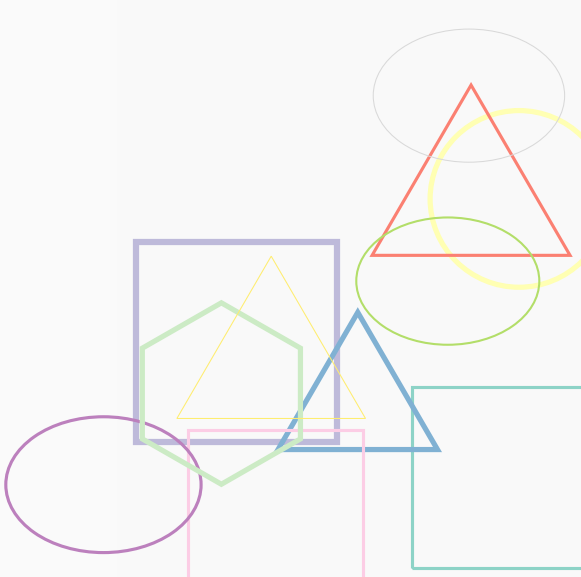[{"shape": "square", "thickness": 1.5, "radius": 0.78, "center": [0.866, 0.172]}, {"shape": "circle", "thickness": 2.5, "radius": 0.76, "center": [0.893, 0.655]}, {"shape": "square", "thickness": 3, "radius": 0.87, "center": [0.407, 0.407]}, {"shape": "triangle", "thickness": 1.5, "radius": 0.98, "center": [0.81, 0.655]}, {"shape": "triangle", "thickness": 2.5, "radius": 0.79, "center": [0.616, 0.3]}, {"shape": "oval", "thickness": 1, "radius": 0.79, "center": [0.77, 0.512]}, {"shape": "square", "thickness": 1.5, "radius": 0.75, "center": [0.474, 0.104]}, {"shape": "oval", "thickness": 0.5, "radius": 0.82, "center": [0.807, 0.834]}, {"shape": "oval", "thickness": 1.5, "radius": 0.84, "center": [0.178, 0.16]}, {"shape": "hexagon", "thickness": 2.5, "radius": 0.79, "center": [0.381, 0.318]}, {"shape": "triangle", "thickness": 0.5, "radius": 0.94, "center": [0.467, 0.368]}]